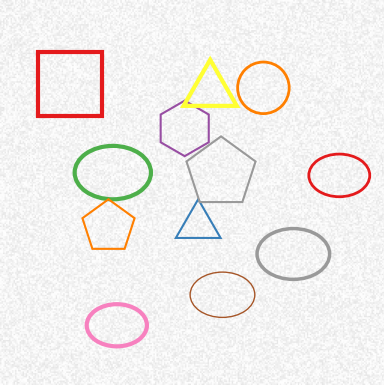[{"shape": "oval", "thickness": 2, "radius": 0.4, "center": [0.881, 0.544]}, {"shape": "square", "thickness": 3, "radius": 0.42, "center": [0.182, 0.783]}, {"shape": "triangle", "thickness": 1.5, "radius": 0.34, "center": [0.515, 0.416]}, {"shape": "oval", "thickness": 3, "radius": 0.5, "center": [0.293, 0.552]}, {"shape": "hexagon", "thickness": 1.5, "radius": 0.36, "center": [0.48, 0.667]}, {"shape": "pentagon", "thickness": 1.5, "radius": 0.36, "center": [0.282, 0.411]}, {"shape": "circle", "thickness": 2, "radius": 0.33, "center": [0.684, 0.772]}, {"shape": "triangle", "thickness": 3, "radius": 0.4, "center": [0.546, 0.765]}, {"shape": "oval", "thickness": 1, "radius": 0.42, "center": [0.578, 0.234]}, {"shape": "oval", "thickness": 3, "radius": 0.39, "center": [0.303, 0.155]}, {"shape": "oval", "thickness": 2.5, "radius": 0.47, "center": [0.762, 0.34]}, {"shape": "pentagon", "thickness": 1.5, "radius": 0.47, "center": [0.574, 0.551]}]